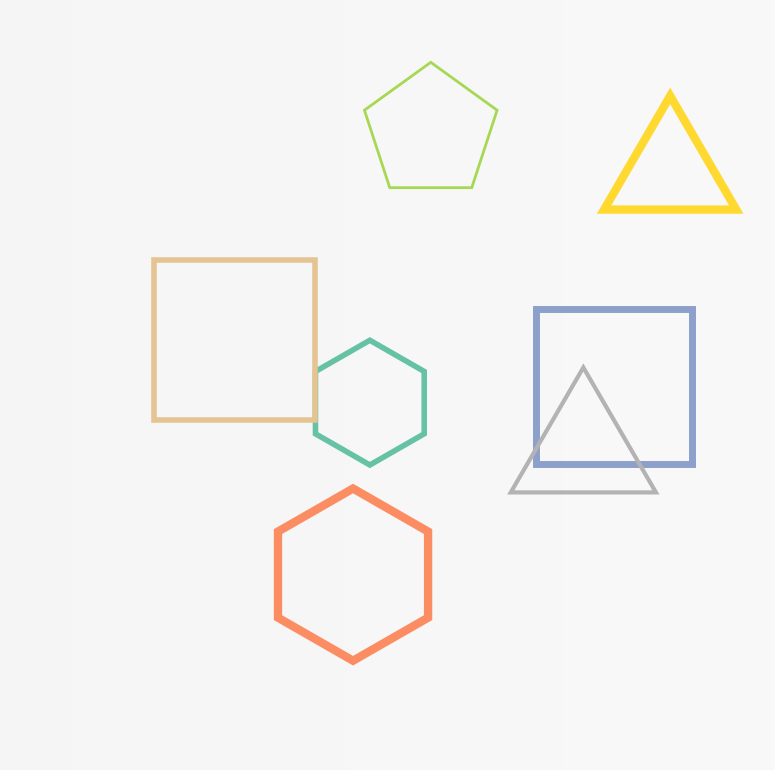[{"shape": "hexagon", "thickness": 2, "radius": 0.4, "center": [0.477, 0.477]}, {"shape": "hexagon", "thickness": 3, "radius": 0.56, "center": [0.456, 0.254]}, {"shape": "square", "thickness": 2.5, "radius": 0.5, "center": [0.792, 0.498]}, {"shape": "pentagon", "thickness": 1, "radius": 0.45, "center": [0.556, 0.829]}, {"shape": "triangle", "thickness": 3, "radius": 0.49, "center": [0.865, 0.777]}, {"shape": "square", "thickness": 2, "radius": 0.52, "center": [0.303, 0.559]}, {"shape": "triangle", "thickness": 1.5, "radius": 0.54, "center": [0.753, 0.415]}]